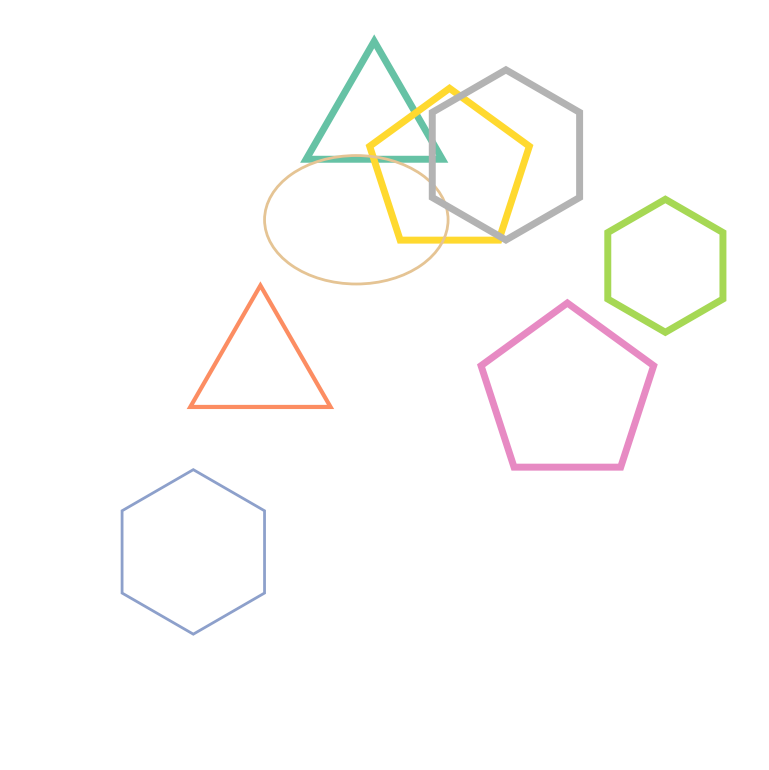[{"shape": "triangle", "thickness": 2.5, "radius": 0.51, "center": [0.486, 0.844]}, {"shape": "triangle", "thickness": 1.5, "radius": 0.53, "center": [0.338, 0.524]}, {"shape": "hexagon", "thickness": 1, "radius": 0.53, "center": [0.251, 0.283]}, {"shape": "pentagon", "thickness": 2.5, "radius": 0.59, "center": [0.737, 0.489]}, {"shape": "hexagon", "thickness": 2.5, "radius": 0.43, "center": [0.864, 0.655]}, {"shape": "pentagon", "thickness": 2.5, "radius": 0.55, "center": [0.584, 0.776]}, {"shape": "oval", "thickness": 1, "radius": 0.6, "center": [0.463, 0.715]}, {"shape": "hexagon", "thickness": 2.5, "radius": 0.55, "center": [0.657, 0.799]}]